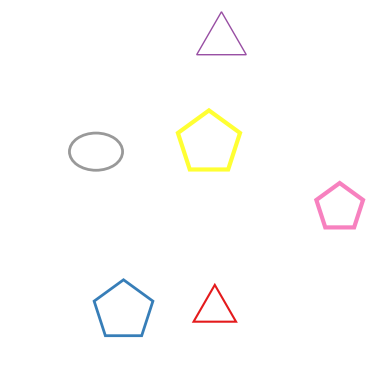[{"shape": "triangle", "thickness": 1.5, "radius": 0.32, "center": [0.558, 0.196]}, {"shape": "pentagon", "thickness": 2, "radius": 0.4, "center": [0.321, 0.193]}, {"shape": "triangle", "thickness": 1, "radius": 0.37, "center": [0.575, 0.895]}, {"shape": "pentagon", "thickness": 3, "radius": 0.42, "center": [0.543, 0.628]}, {"shape": "pentagon", "thickness": 3, "radius": 0.32, "center": [0.882, 0.461]}, {"shape": "oval", "thickness": 2, "radius": 0.35, "center": [0.249, 0.606]}]